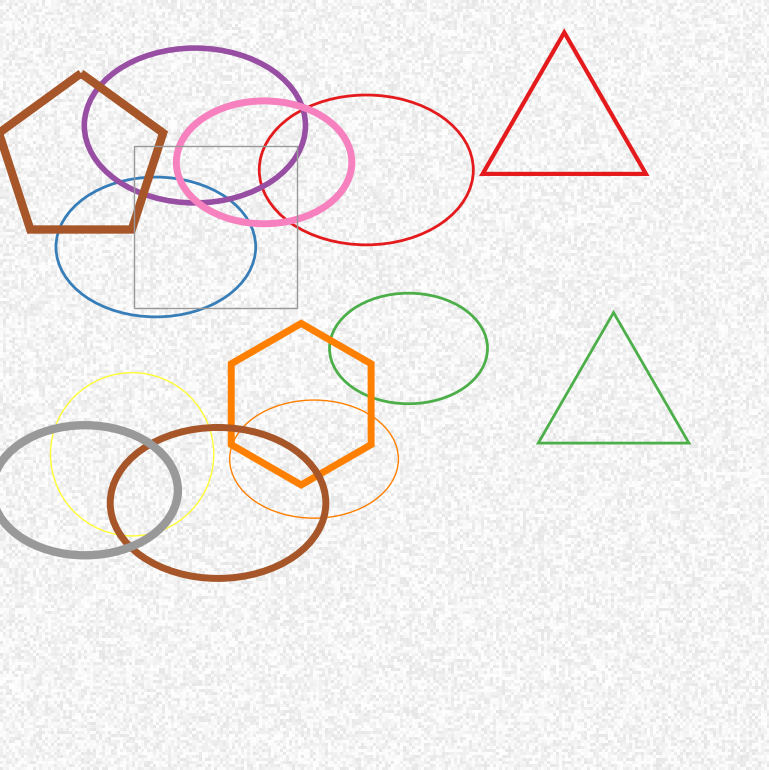[{"shape": "oval", "thickness": 1, "radius": 0.7, "center": [0.476, 0.779]}, {"shape": "triangle", "thickness": 1.5, "radius": 0.61, "center": [0.733, 0.835]}, {"shape": "oval", "thickness": 1, "radius": 0.65, "center": [0.202, 0.679]}, {"shape": "triangle", "thickness": 1, "radius": 0.56, "center": [0.797, 0.481]}, {"shape": "oval", "thickness": 1, "radius": 0.51, "center": [0.531, 0.547]}, {"shape": "oval", "thickness": 2, "radius": 0.72, "center": [0.253, 0.837]}, {"shape": "oval", "thickness": 0.5, "radius": 0.55, "center": [0.408, 0.404]}, {"shape": "hexagon", "thickness": 2.5, "radius": 0.52, "center": [0.391, 0.475]}, {"shape": "circle", "thickness": 0.5, "radius": 0.53, "center": [0.172, 0.41]}, {"shape": "pentagon", "thickness": 3, "radius": 0.56, "center": [0.105, 0.793]}, {"shape": "oval", "thickness": 2.5, "radius": 0.7, "center": [0.283, 0.347]}, {"shape": "oval", "thickness": 2.5, "radius": 0.57, "center": [0.343, 0.789]}, {"shape": "square", "thickness": 0.5, "radius": 0.53, "center": [0.279, 0.705]}, {"shape": "oval", "thickness": 3, "radius": 0.6, "center": [0.11, 0.363]}]